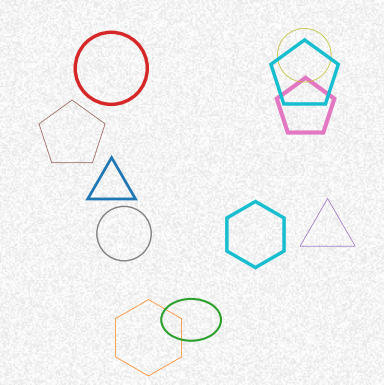[{"shape": "triangle", "thickness": 2, "radius": 0.36, "center": [0.29, 0.519]}, {"shape": "hexagon", "thickness": 0.5, "radius": 0.5, "center": [0.386, 0.123]}, {"shape": "oval", "thickness": 1.5, "radius": 0.39, "center": [0.496, 0.169]}, {"shape": "circle", "thickness": 2.5, "radius": 0.47, "center": [0.289, 0.823]}, {"shape": "triangle", "thickness": 0.5, "radius": 0.41, "center": [0.851, 0.402]}, {"shape": "pentagon", "thickness": 0.5, "radius": 0.45, "center": [0.187, 0.65]}, {"shape": "pentagon", "thickness": 3, "radius": 0.39, "center": [0.794, 0.719]}, {"shape": "circle", "thickness": 1, "radius": 0.35, "center": [0.322, 0.393]}, {"shape": "circle", "thickness": 0.5, "radius": 0.35, "center": [0.79, 0.857]}, {"shape": "pentagon", "thickness": 2.5, "radius": 0.46, "center": [0.791, 0.804]}, {"shape": "hexagon", "thickness": 2.5, "radius": 0.43, "center": [0.664, 0.391]}]